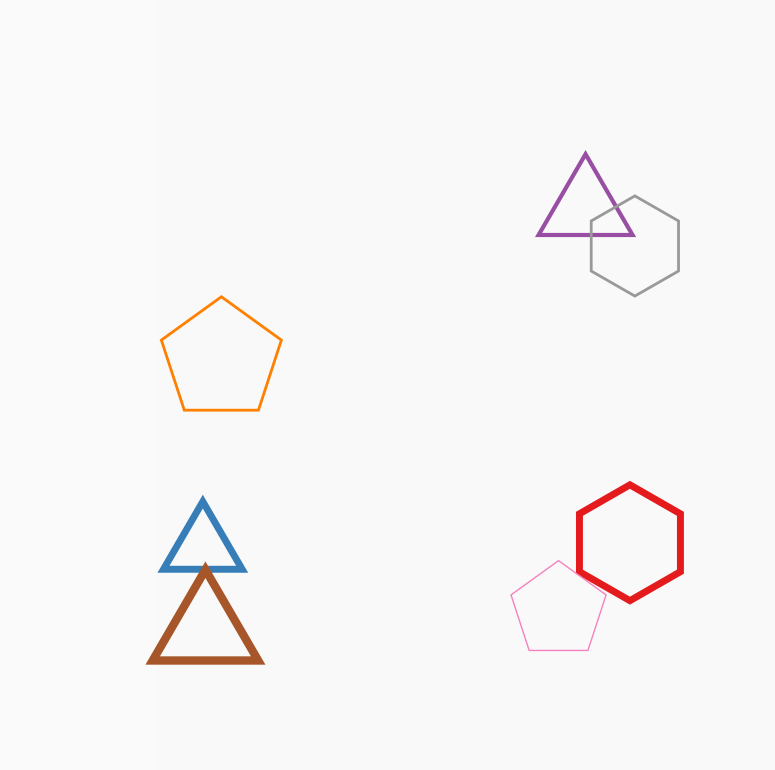[{"shape": "hexagon", "thickness": 2.5, "radius": 0.38, "center": [0.813, 0.295]}, {"shape": "triangle", "thickness": 2.5, "radius": 0.29, "center": [0.262, 0.29]}, {"shape": "triangle", "thickness": 1.5, "radius": 0.35, "center": [0.756, 0.73]}, {"shape": "pentagon", "thickness": 1, "radius": 0.41, "center": [0.286, 0.533]}, {"shape": "triangle", "thickness": 3, "radius": 0.39, "center": [0.265, 0.181]}, {"shape": "pentagon", "thickness": 0.5, "radius": 0.32, "center": [0.721, 0.207]}, {"shape": "hexagon", "thickness": 1, "radius": 0.33, "center": [0.819, 0.681]}]